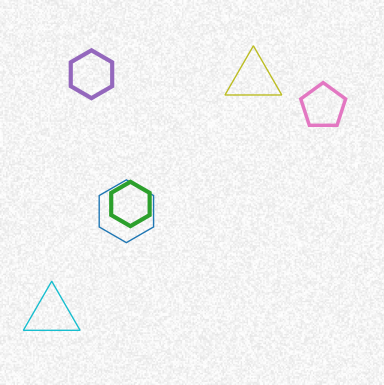[{"shape": "hexagon", "thickness": 1, "radius": 0.41, "center": [0.328, 0.451]}, {"shape": "hexagon", "thickness": 3, "radius": 0.29, "center": [0.339, 0.47]}, {"shape": "hexagon", "thickness": 3, "radius": 0.31, "center": [0.238, 0.807]}, {"shape": "pentagon", "thickness": 2.5, "radius": 0.31, "center": [0.839, 0.724]}, {"shape": "triangle", "thickness": 1, "radius": 0.43, "center": [0.658, 0.796]}, {"shape": "triangle", "thickness": 1, "radius": 0.43, "center": [0.134, 0.185]}]